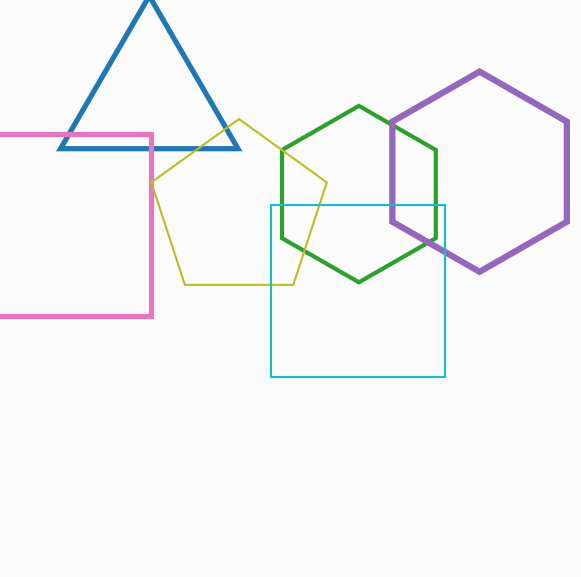[{"shape": "triangle", "thickness": 2.5, "radius": 0.88, "center": [0.257, 0.83]}, {"shape": "hexagon", "thickness": 2, "radius": 0.76, "center": [0.617, 0.663]}, {"shape": "hexagon", "thickness": 3, "radius": 0.87, "center": [0.825, 0.702]}, {"shape": "square", "thickness": 2.5, "radius": 0.79, "center": [0.102, 0.609]}, {"shape": "pentagon", "thickness": 1, "radius": 0.79, "center": [0.411, 0.634]}, {"shape": "square", "thickness": 1, "radius": 0.75, "center": [0.615, 0.495]}]